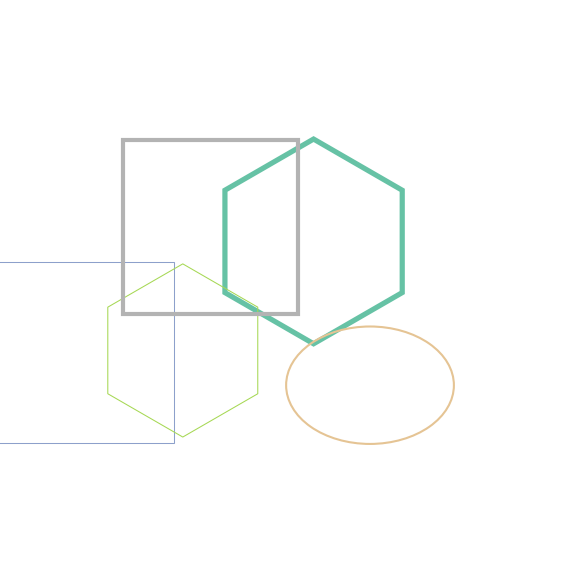[{"shape": "hexagon", "thickness": 2.5, "radius": 0.89, "center": [0.543, 0.581]}, {"shape": "square", "thickness": 0.5, "radius": 0.78, "center": [0.145, 0.388]}, {"shape": "hexagon", "thickness": 0.5, "radius": 0.75, "center": [0.317, 0.392]}, {"shape": "oval", "thickness": 1, "radius": 0.73, "center": [0.641, 0.332]}, {"shape": "square", "thickness": 2, "radius": 0.75, "center": [0.364, 0.606]}]